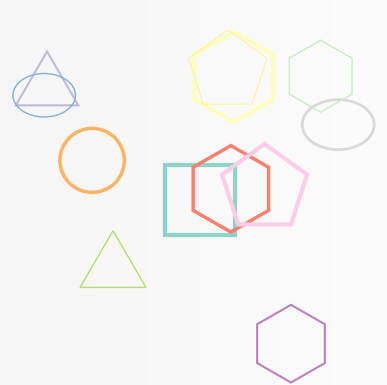[{"shape": "square", "thickness": 3, "radius": 0.45, "center": [0.515, 0.481]}, {"shape": "hexagon", "thickness": 2.5, "radius": 0.59, "center": [0.603, 0.8]}, {"shape": "triangle", "thickness": 1.5, "radius": 0.47, "center": [0.121, 0.773]}, {"shape": "hexagon", "thickness": 2.5, "radius": 0.56, "center": [0.596, 0.51]}, {"shape": "oval", "thickness": 1, "radius": 0.4, "center": [0.114, 0.753]}, {"shape": "circle", "thickness": 2.5, "radius": 0.42, "center": [0.238, 0.583]}, {"shape": "triangle", "thickness": 1, "radius": 0.49, "center": [0.292, 0.303]}, {"shape": "pentagon", "thickness": 3, "radius": 0.58, "center": [0.683, 0.511]}, {"shape": "oval", "thickness": 2, "radius": 0.46, "center": [0.873, 0.676]}, {"shape": "hexagon", "thickness": 1.5, "radius": 0.5, "center": [0.751, 0.107]}, {"shape": "hexagon", "thickness": 1, "radius": 0.47, "center": [0.828, 0.802]}, {"shape": "pentagon", "thickness": 0.5, "radius": 0.53, "center": [0.588, 0.816]}]